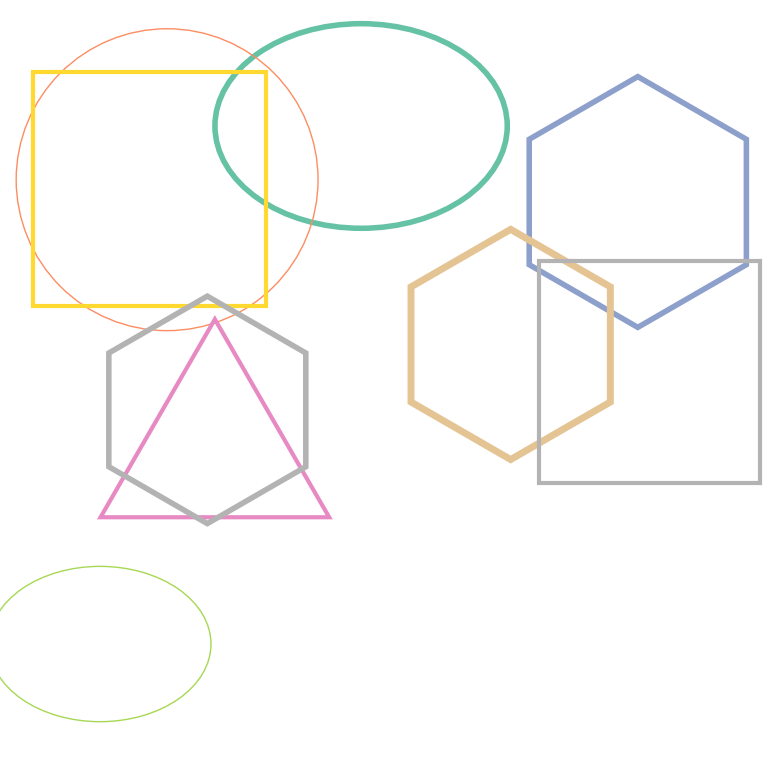[{"shape": "oval", "thickness": 2, "radius": 0.95, "center": [0.469, 0.836]}, {"shape": "circle", "thickness": 0.5, "radius": 0.98, "center": [0.217, 0.767]}, {"shape": "hexagon", "thickness": 2, "radius": 0.81, "center": [0.828, 0.738]}, {"shape": "triangle", "thickness": 1.5, "radius": 0.86, "center": [0.279, 0.414]}, {"shape": "oval", "thickness": 0.5, "radius": 0.72, "center": [0.13, 0.164]}, {"shape": "square", "thickness": 1.5, "radius": 0.76, "center": [0.194, 0.754]}, {"shape": "hexagon", "thickness": 2.5, "radius": 0.75, "center": [0.663, 0.553]}, {"shape": "square", "thickness": 1.5, "radius": 0.72, "center": [0.844, 0.517]}, {"shape": "hexagon", "thickness": 2, "radius": 0.74, "center": [0.269, 0.468]}]